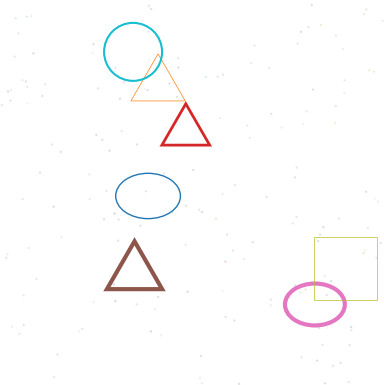[{"shape": "oval", "thickness": 1, "radius": 0.42, "center": [0.385, 0.491]}, {"shape": "triangle", "thickness": 0.5, "radius": 0.41, "center": [0.411, 0.779]}, {"shape": "triangle", "thickness": 2, "radius": 0.36, "center": [0.483, 0.659]}, {"shape": "triangle", "thickness": 3, "radius": 0.41, "center": [0.349, 0.29]}, {"shape": "oval", "thickness": 3, "radius": 0.39, "center": [0.818, 0.209]}, {"shape": "square", "thickness": 0.5, "radius": 0.41, "center": [0.898, 0.302]}, {"shape": "circle", "thickness": 1.5, "radius": 0.38, "center": [0.346, 0.865]}]